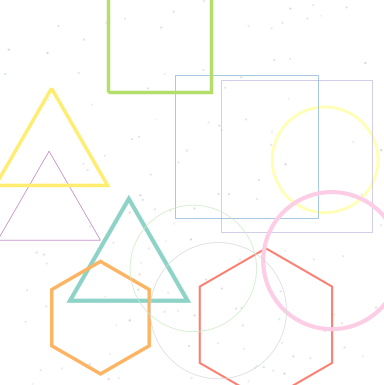[{"shape": "triangle", "thickness": 3, "radius": 0.88, "center": [0.335, 0.307]}, {"shape": "circle", "thickness": 2, "radius": 0.69, "center": [0.844, 0.585]}, {"shape": "square", "thickness": 0.5, "radius": 0.98, "center": [0.77, 0.595]}, {"shape": "hexagon", "thickness": 1.5, "radius": 0.99, "center": [0.691, 0.156]}, {"shape": "square", "thickness": 0.5, "radius": 0.93, "center": [0.64, 0.619]}, {"shape": "hexagon", "thickness": 2.5, "radius": 0.73, "center": [0.261, 0.175]}, {"shape": "square", "thickness": 2.5, "radius": 0.67, "center": [0.415, 0.894]}, {"shape": "circle", "thickness": 3, "radius": 0.89, "center": [0.862, 0.323]}, {"shape": "circle", "thickness": 0.5, "radius": 0.88, "center": [0.567, 0.193]}, {"shape": "triangle", "thickness": 0.5, "radius": 0.77, "center": [0.127, 0.453]}, {"shape": "circle", "thickness": 0.5, "radius": 0.82, "center": [0.502, 0.303]}, {"shape": "triangle", "thickness": 2.5, "radius": 0.84, "center": [0.134, 0.602]}]